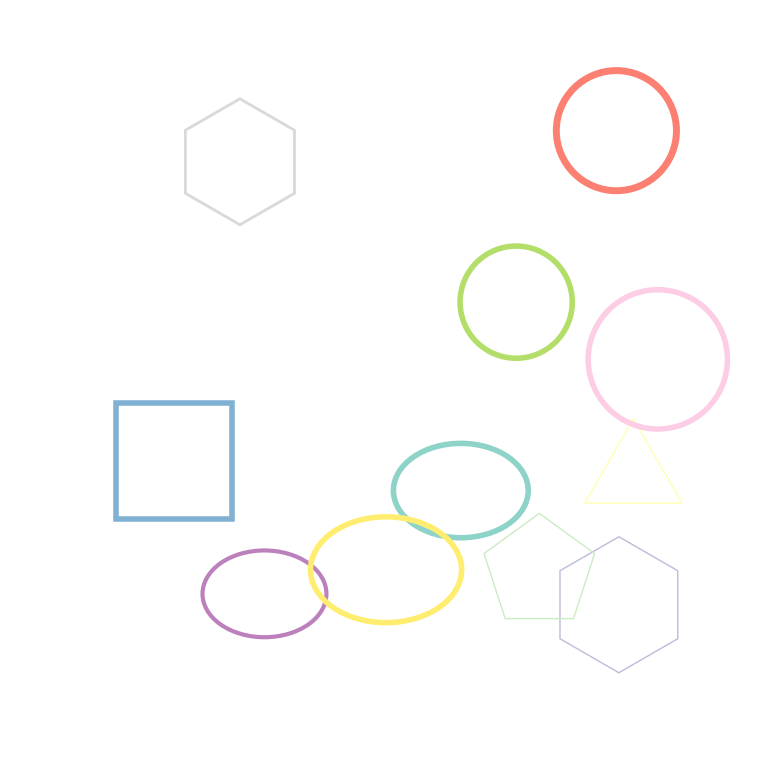[{"shape": "oval", "thickness": 2, "radius": 0.44, "center": [0.598, 0.363]}, {"shape": "triangle", "thickness": 0.5, "radius": 0.37, "center": [0.823, 0.383]}, {"shape": "hexagon", "thickness": 0.5, "radius": 0.44, "center": [0.804, 0.215]}, {"shape": "circle", "thickness": 2.5, "radius": 0.39, "center": [0.801, 0.83]}, {"shape": "square", "thickness": 2, "radius": 0.38, "center": [0.226, 0.401]}, {"shape": "circle", "thickness": 2, "radius": 0.36, "center": [0.67, 0.608]}, {"shape": "circle", "thickness": 2, "radius": 0.45, "center": [0.854, 0.533]}, {"shape": "hexagon", "thickness": 1, "radius": 0.41, "center": [0.312, 0.79]}, {"shape": "oval", "thickness": 1.5, "radius": 0.4, "center": [0.343, 0.229]}, {"shape": "pentagon", "thickness": 0.5, "radius": 0.38, "center": [0.7, 0.258]}, {"shape": "oval", "thickness": 2, "radius": 0.49, "center": [0.501, 0.26]}]